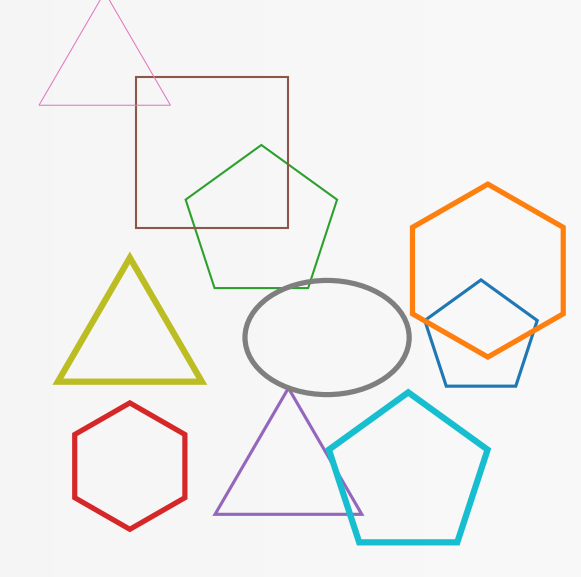[{"shape": "pentagon", "thickness": 1.5, "radius": 0.51, "center": [0.828, 0.413]}, {"shape": "hexagon", "thickness": 2.5, "radius": 0.75, "center": [0.839, 0.531]}, {"shape": "pentagon", "thickness": 1, "radius": 0.68, "center": [0.45, 0.611]}, {"shape": "hexagon", "thickness": 2.5, "radius": 0.55, "center": [0.223, 0.192]}, {"shape": "triangle", "thickness": 1.5, "radius": 0.73, "center": [0.496, 0.181]}, {"shape": "square", "thickness": 1, "radius": 0.65, "center": [0.365, 0.735]}, {"shape": "triangle", "thickness": 0.5, "radius": 0.65, "center": [0.18, 0.882]}, {"shape": "oval", "thickness": 2.5, "radius": 0.71, "center": [0.563, 0.415]}, {"shape": "triangle", "thickness": 3, "radius": 0.72, "center": [0.223, 0.41]}, {"shape": "pentagon", "thickness": 3, "radius": 0.72, "center": [0.702, 0.176]}]